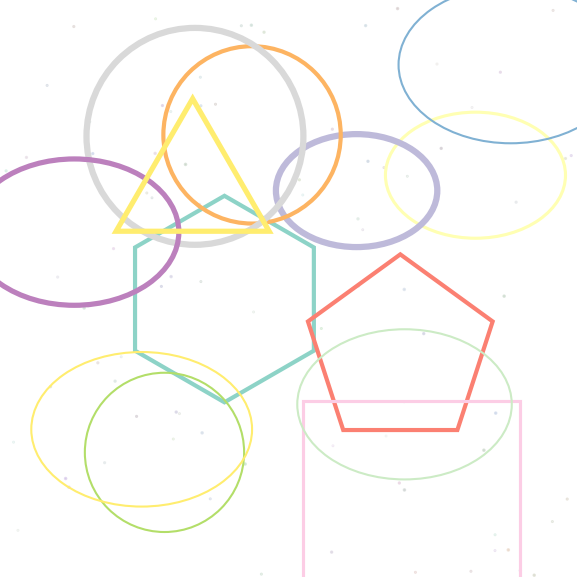[{"shape": "hexagon", "thickness": 2, "radius": 0.89, "center": [0.389, 0.481]}, {"shape": "oval", "thickness": 1.5, "radius": 0.78, "center": [0.823, 0.696]}, {"shape": "oval", "thickness": 3, "radius": 0.7, "center": [0.617, 0.669]}, {"shape": "pentagon", "thickness": 2, "radius": 0.84, "center": [0.693, 0.391]}, {"shape": "oval", "thickness": 1, "radius": 0.97, "center": [0.884, 0.887]}, {"shape": "circle", "thickness": 2, "radius": 0.77, "center": [0.436, 0.766]}, {"shape": "circle", "thickness": 1, "radius": 0.69, "center": [0.285, 0.216]}, {"shape": "square", "thickness": 1.5, "radius": 0.94, "center": [0.712, 0.117]}, {"shape": "circle", "thickness": 3, "radius": 0.94, "center": [0.338, 0.763]}, {"shape": "oval", "thickness": 2.5, "radius": 0.9, "center": [0.129, 0.597]}, {"shape": "oval", "thickness": 1, "radius": 0.93, "center": [0.7, 0.299]}, {"shape": "triangle", "thickness": 2.5, "radius": 0.77, "center": [0.334, 0.675]}, {"shape": "oval", "thickness": 1, "radius": 0.96, "center": [0.245, 0.256]}]